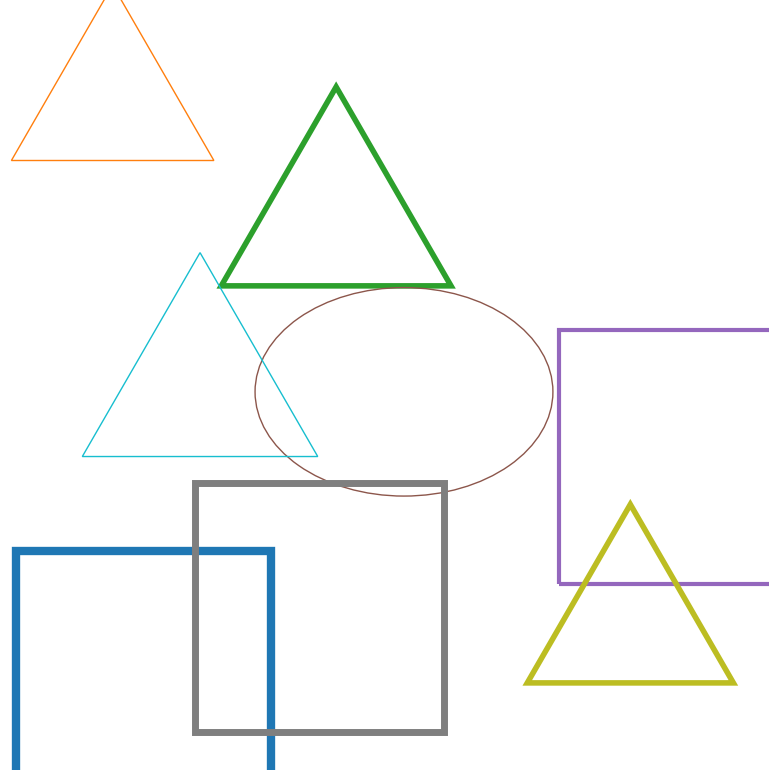[{"shape": "square", "thickness": 3, "radius": 0.83, "center": [0.187, 0.119]}, {"shape": "triangle", "thickness": 0.5, "radius": 0.76, "center": [0.146, 0.867]}, {"shape": "triangle", "thickness": 2, "radius": 0.86, "center": [0.437, 0.715]}, {"shape": "square", "thickness": 1.5, "radius": 0.82, "center": [0.892, 0.406]}, {"shape": "oval", "thickness": 0.5, "radius": 0.97, "center": [0.525, 0.491]}, {"shape": "square", "thickness": 2.5, "radius": 0.81, "center": [0.415, 0.211]}, {"shape": "triangle", "thickness": 2, "radius": 0.77, "center": [0.819, 0.19]}, {"shape": "triangle", "thickness": 0.5, "radius": 0.88, "center": [0.26, 0.495]}]